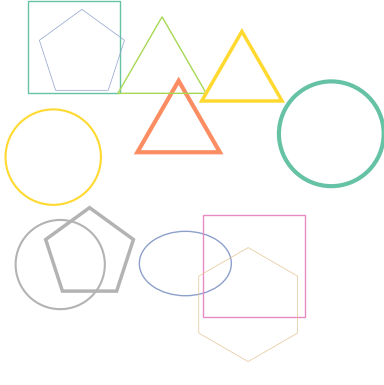[{"shape": "square", "thickness": 1, "radius": 0.59, "center": [0.192, 0.878]}, {"shape": "circle", "thickness": 3, "radius": 0.68, "center": [0.861, 0.653]}, {"shape": "triangle", "thickness": 3, "radius": 0.62, "center": [0.464, 0.666]}, {"shape": "pentagon", "thickness": 0.5, "radius": 0.58, "center": [0.213, 0.859]}, {"shape": "oval", "thickness": 1, "radius": 0.6, "center": [0.481, 0.316]}, {"shape": "square", "thickness": 1, "radius": 0.67, "center": [0.66, 0.309]}, {"shape": "triangle", "thickness": 1, "radius": 0.66, "center": [0.421, 0.824]}, {"shape": "circle", "thickness": 1.5, "radius": 0.62, "center": [0.138, 0.592]}, {"shape": "triangle", "thickness": 2.5, "radius": 0.6, "center": [0.628, 0.798]}, {"shape": "hexagon", "thickness": 0.5, "radius": 0.74, "center": [0.645, 0.209]}, {"shape": "circle", "thickness": 1.5, "radius": 0.58, "center": [0.156, 0.313]}, {"shape": "pentagon", "thickness": 2.5, "radius": 0.6, "center": [0.233, 0.341]}]